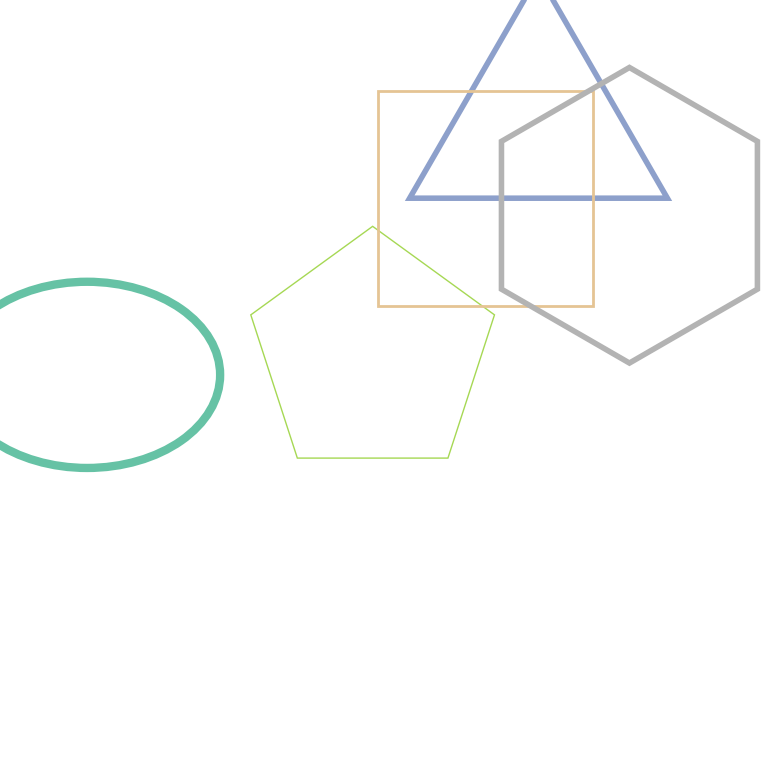[{"shape": "oval", "thickness": 3, "radius": 0.86, "center": [0.113, 0.513]}, {"shape": "triangle", "thickness": 2, "radius": 0.97, "center": [0.699, 0.839]}, {"shape": "pentagon", "thickness": 0.5, "radius": 0.83, "center": [0.484, 0.54]}, {"shape": "square", "thickness": 1, "radius": 0.7, "center": [0.63, 0.742]}, {"shape": "hexagon", "thickness": 2, "radius": 0.96, "center": [0.817, 0.72]}]